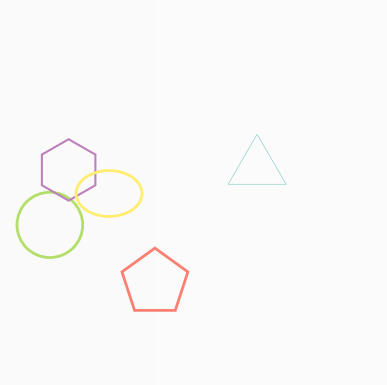[{"shape": "triangle", "thickness": 0.5, "radius": 0.43, "center": [0.664, 0.565]}, {"shape": "pentagon", "thickness": 2, "radius": 0.45, "center": [0.4, 0.266]}, {"shape": "circle", "thickness": 2, "radius": 0.42, "center": [0.129, 0.416]}, {"shape": "hexagon", "thickness": 1.5, "radius": 0.4, "center": [0.177, 0.559]}, {"shape": "oval", "thickness": 2, "radius": 0.43, "center": [0.281, 0.497]}]